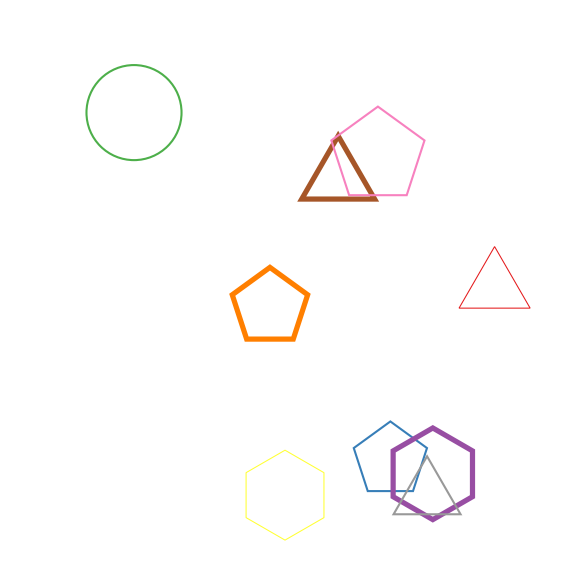[{"shape": "triangle", "thickness": 0.5, "radius": 0.36, "center": [0.856, 0.501]}, {"shape": "pentagon", "thickness": 1, "radius": 0.33, "center": [0.676, 0.203]}, {"shape": "circle", "thickness": 1, "radius": 0.41, "center": [0.232, 0.804]}, {"shape": "hexagon", "thickness": 2.5, "radius": 0.4, "center": [0.749, 0.179]}, {"shape": "pentagon", "thickness": 2.5, "radius": 0.34, "center": [0.467, 0.467]}, {"shape": "hexagon", "thickness": 0.5, "radius": 0.39, "center": [0.494, 0.142]}, {"shape": "triangle", "thickness": 2.5, "radius": 0.36, "center": [0.586, 0.691]}, {"shape": "pentagon", "thickness": 1, "radius": 0.42, "center": [0.654, 0.73]}, {"shape": "triangle", "thickness": 1, "radius": 0.33, "center": [0.74, 0.142]}]